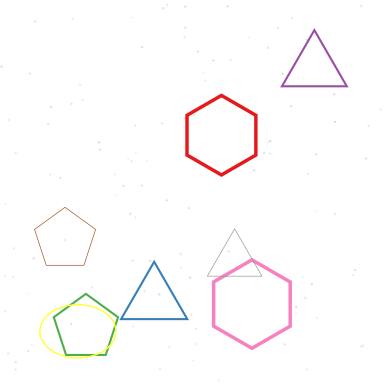[{"shape": "hexagon", "thickness": 2.5, "radius": 0.52, "center": [0.575, 0.649]}, {"shape": "triangle", "thickness": 1.5, "radius": 0.5, "center": [0.4, 0.221]}, {"shape": "pentagon", "thickness": 1.5, "radius": 0.44, "center": [0.223, 0.149]}, {"shape": "triangle", "thickness": 1.5, "radius": 0.49, "center": [0.817, 0.824]}, {"shape": "oval", "thickness": 1, "radius": 0.49, "center": [0.202, 0.14]}, {"shape": "pentagon", "thickness": 0.5, "radius": 0.42, "center": [0.169, 0.378]}, {"shape": "hexagon", "thickness": 2.5, "radius": 0.57, "center": [0.654, 0.21]}, {"shape": "triangle", "thickness": 0.5, "radius": 0.41, "center": [0.609, 0.324]}]